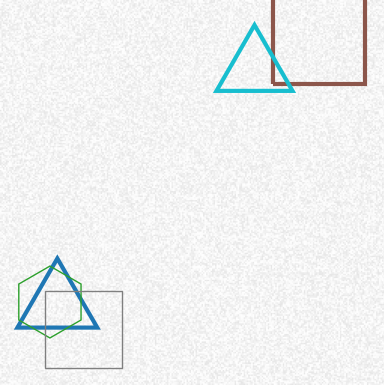[{"shape": "triangle", "thickness": 3, "radius": 0.6, "center": [0.149, 0.209]}, {"shape": "hexagon", "thickness": 1, "radius": 0.47, "center": [0.13, 0.216]}, {"shape": "square", "thickness": 3, "radius": 0.59, "center": [0.829, 0.899]}, {"shape": "square", "thickness": 1, "radius": 0.5, "center": [0.217, 0.145]}, {"shape": "triangle", "thickness": 3, "radius": 0.57, "center": [0.661, 0.821]}]